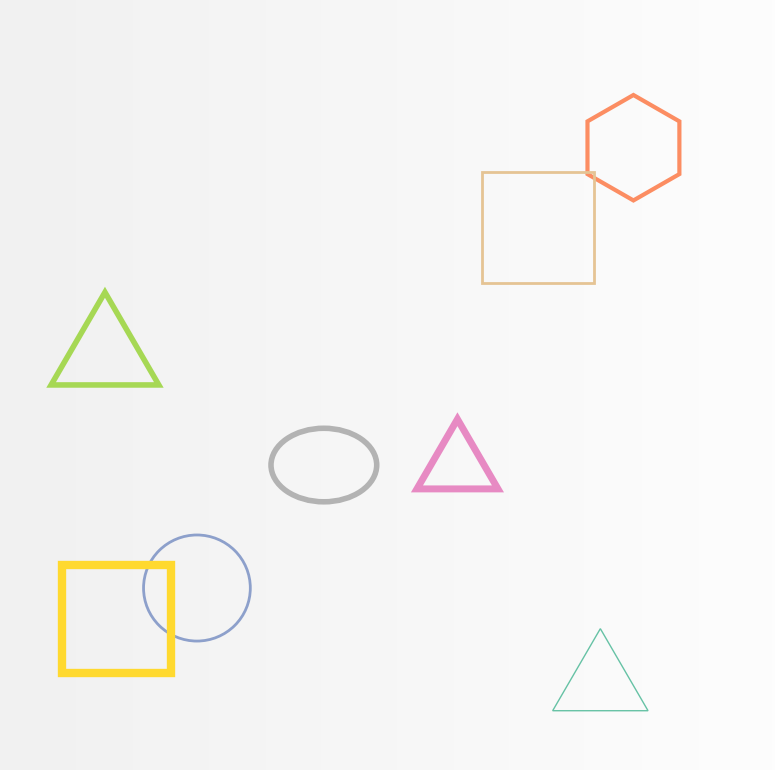[{"shape": "triangle", "thickness": 0.5, "radius": 0.36, "center": [0.775, 0.113]}, {"shape": "hexagon", "thickness": 1.5, "radius": 0.34, "center": [0.817, 0.808]}, {"shape": "circle", "thickness": 1, "radius": 0.34, "center": [0.254, 0.236]}, {"shape": "triangle", "thickness": 2.5, "radius": 0.3, "center": [0.59, 0.395]}, {"shape": "triangle", "thickness": 2, "radius": 0.4, "center": [0.135, 0.54]}, {"shape": "square", "thickness": 3, "radius": 0.35, "center": [0.15, 0.196]}, {"shape": "square", "thickness": 1, "radius": 0.36, "center": [0.695, 0.705]}, {"shape": "oval", "thickness": 2, "radius": 0.34, "center": [0.418, 0.396]}]